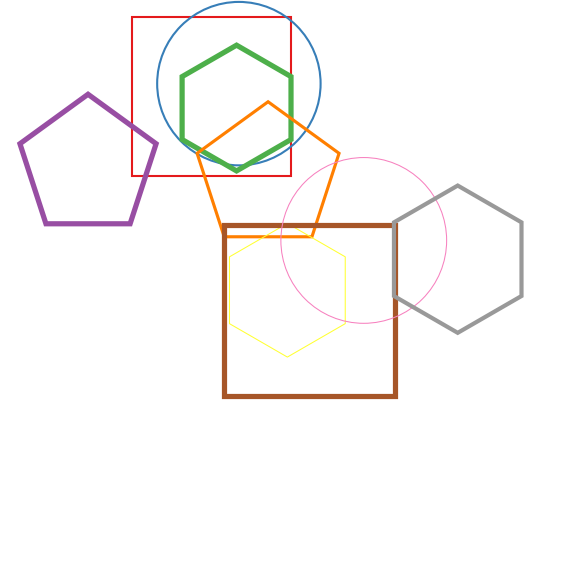[{"shape": "square", "thickness": 1, "radius": 0.69, "center": [0.367, 0.831]}, {"shape": "circle", "thickness": 1, "radius": 0.71, "center": [0.414, 0.854]}, {"shape": "hexagon", "thickness": 2.5, "radius": 0.54, "center": [0.41, 0.812]}, {"shape": "pentagon", "thickness": 2.5, "radius": 0.62, "center": [0.152, 0.712]}, {"shape": "pentagon", "thickness": 1.5, "radius": 0.65, "center": [0.464, 0.694]}, {"shape": "hexagon", "thickness": 0.5, "radius": 0.58, "center": [0.498, 0.497]}, {"shape": "square", "thickness": 2.5, "radius": 0.74, "center": [0.536, 0.462]}, {"shape": "circle", "thickness": 0.5, "radius": 0.72, "center": [0.63, 0.583]}, {"shape": "hexagon", "thickness": 2, "radius": 0.64, "center": [0.793, 0.55]}]